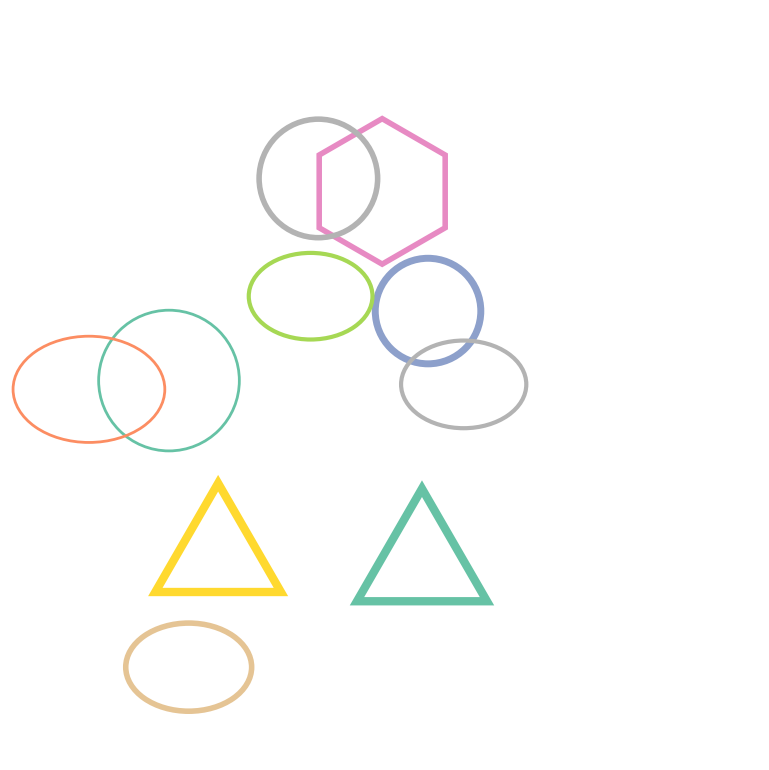[{"shape": "circle", "thickness": 1, "radius": 0.46, "center": [0.219, 0.506]}, {"shape": "triangle", "thickness": 3, "radius": 0.49, "center": [0.548, 0.268]}, {"shape": "oval", "thickness": 1, "radius": 0.49, "center": [0.116, 0.494]}, {"shape": "circle", "thickness": 2.5, "radius": 0.34, "center": [0.556, 0.596]}, {"shape": "hexagon", "thickness": 2, "radius": 0.47, "center": [0.496, 0.751]}, {"shape": "oval", "thickness": 1.5, "radius": 0.4, "center": [0.403, 0.615]}, {"shape": "triangle", "thickness": 3, "radius": 0.47, "center": [0.283, 0.278]}, {"shape": "oval", "thickness": 2, "radius": 0.41, "center": [0.245, 0.134]}, {"shape": "oval", "thickness": 1.5, "radius": 0.41, "center": [0.602, 0.501]}, {"shape": "circle", "thickness": 2, "radius": 0.38, "center": [0.413, 0.768]}]